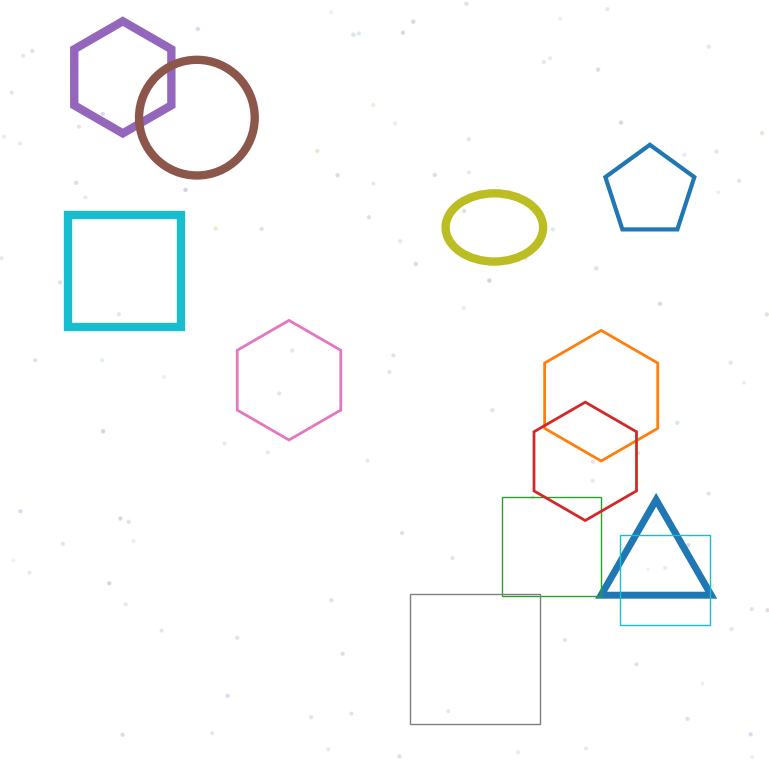[{"shape": "pentagon", "thickness": 1.5, "radius": 0.3, "center": [0.844, 0.751]}, {"shape": "triangle", "thickness": 2.5, "radius": 0.41, "center": [0.852, 0.268]}, {"shape": "hexagon", "thickness": 1, "radius": 0.42, "center": [0.781, 0.486]}, {"shape": "square", "thickness": 0.5, "radius": 0.32, "center": [0.716, 0.29]}, {"shape": "hexagon", "thickness": 1, "radius": 0.38, "center": [0.76, 0.401]}, {"shape": "hexagon", "thickness": 3, "radius": 0.36, "center": [0.159, 0.9]}, {"shape": "circle", "thickness": 3, "radius": 0.38, "center": [0.256, 0.847]}, {"shape": "hexagon", "thickness": 1, "radius": 0.39, "center": [0.375, 0.506]}, {"shape": "square", "thickness": 0.5, "radius": 0.42, "center": [0.617, 0.144]}, {"shape": "oval", "thickness": 3, "radius": 0.32, "center": [0.642, 0.705]}, {"shape": "square", "thickness": 0.5, "radius": 0.29, "center": [0.864, 0.247]}, {"shape": "square", "thickness": 3, "radius": 0.36, "center": [0.162, 0.648]}]